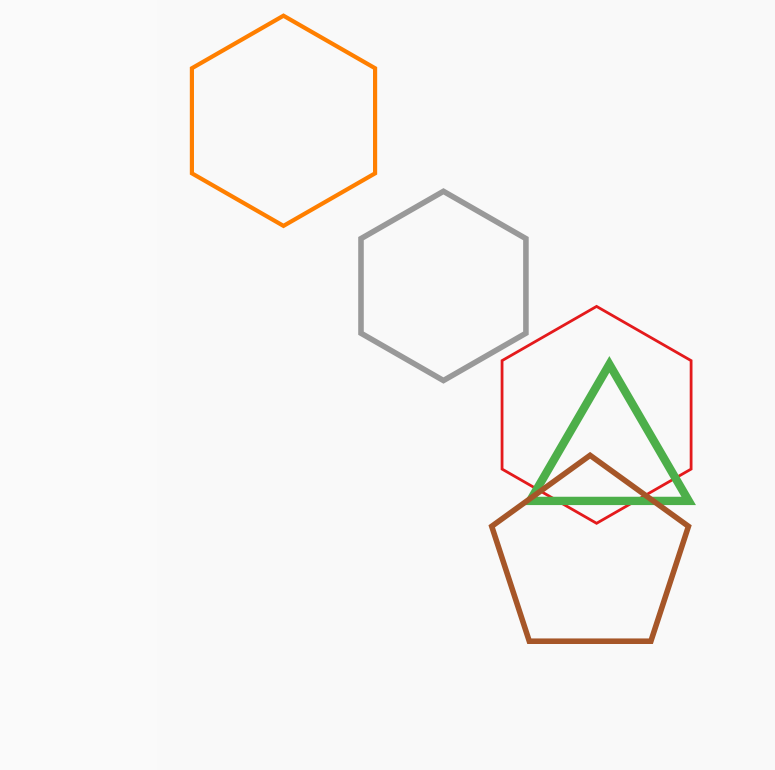[{"shape": "hexagon", "thickness": 1, "radius": 0.7, "center": [0.77, 0.461]}, {"shape": "triangle", "thickness": 3, "radius": 0.59, "center": [0.786, 0.409]}, {"shape": "hexagon", "thickness": 1.5, "radius": 0.68, "center": [0.366, 0.843]}, {"shape": "pentagon", "thickness": 2, "radius": 0.67, "center": [0.761, 0.275]}, {"shape": "hexagon", "thickness": 2, "radius": 0.61, "center": [0.572, 0.629]}]